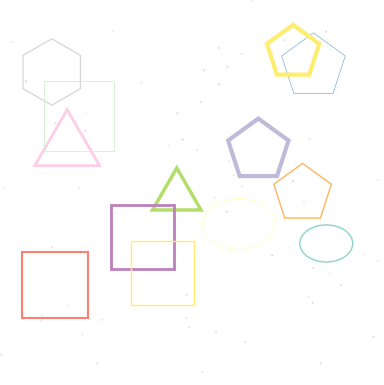[{"shape": "oval", "thickness": 1, "radius": 0.34, "center": [0.847, 0.368]}, {"shape": "oval", "thickness": 0.5, "radius": 0.47, "center": [0.62, 0.418]}, {"shape": "pentagon", "thickness": 3, "radius": 0.41, "center": [0.671, 0.609]}, {"shape": "square", "thickness": 1.5, "radius": 0.43, "center": [0.143, 0.26]}, {"shape": "pentagon", "thickness": 0.5, "radius": 0.43, "center": [0.814, 0.828]}, {"shape": "pentagon", "thickness": 1, "radius": 0.39, "center": [0.786, 0.497]}, {"shape": "triangle", "thickness": 2.5, "radius": 0.36, "center": [0.459, 0.491]}, {"shape": "triangle", "thickness": 2, "radius": 0.49, "center": [0.174, 0.618]}, {"shape": "hexagon", "thickness": 1, "radius": 0.43, "center": [0.134, 0.813]}, {"shape": "square", "thickness": 2, "radius": 0.41, "center": [0.37, 0.384]}, {"shape": "square", "thickness": 0.5, "radius": 0.45, "center": [0.204, 0.7]}, {"shape": "pentagon", "thickness": 3, "radius": 0.36, "center": [0.761, 0.864]}, {"shape": "square", "thickness": 1, "radius": 0.41, "center": [0.423, 0.291]}]